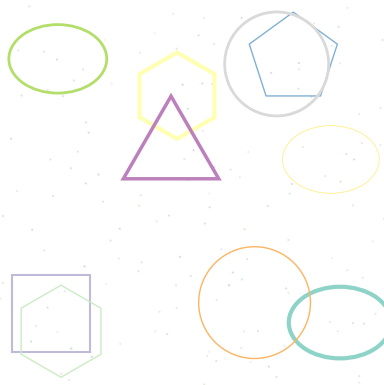[{"shape": "oval", "thickness": 3, "radius": 0.66, "center": [0.883, 0.162]}, {"shape": "hexagon", "thickness": 3, "radius": 0.56, "center": [0.46, 0.752]}, {"shape": "square", "thickness": 1.5, "radius": 0.5, "center": [0.133, 0.186]}, {"shape": "pentagon", "thickness": 1, "radius": 0.6, "center": [0.762, 0.848]}, {"shape": "circle", "thickness": 1, "radius": 0.73, "center": [0.661, 0.214]}, {"shape": "oval", "thickness": 2, "radius": 0.64, "center": [0.15, 0.847]}, {"shape": "circle", "thickness": 2, "radius": 0.68, "center": [0.719, 0.834]}, {"shape": "triangle", "thickness": 2.5, "radius": 0.72, "center": [0.444, 0.607]}, {"shape": "hexagon", "thickness": 1, "radius": 0.6, "center": [0.159, 0.14]}, {"shape": "oval", "thickness": 0.5, "radius": 0.63, "center": [0.859, 0.586]}]